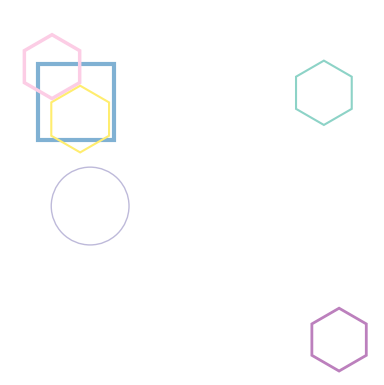[{"shape": "hexagon", "thickness": 1.5, "radius": 0.42, "center": [0.841, 0.759]}, {"shape": "circle", "thickness": 1, "radius": 0.51, "center": [0.234, 0.465]}, {"shape": "square", "thickness": 3, "radius": 0.49, "center": [0.197, 0.735]}, {"shape": "hexagon", "thickness": 2.5, "radius": 0.41, "center": [0.135, 0.827]}, {"shape": "hexagon", "thickness": 2, "radius": 0.41, "center": [0.881, 0.118]}, {"shape": "hexagon", "thickness": 1.5, "radius": 0.43, "center": [0.208, 0.691]}]